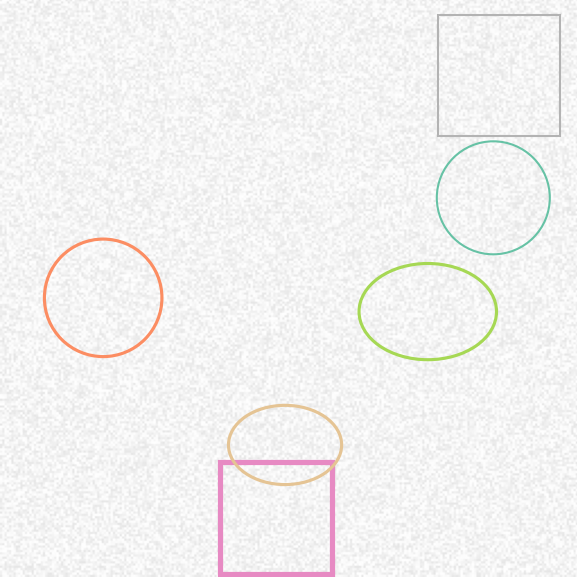[{"shape": "circle", "thickness": 1, "radius": 0.49, "center": [0.854, 0.657]}, {"shape": "circle", "thickness": 1.5, "radius": 0.51, "center": [0.179, 0.483]}, {"shape": "square", "thickness": 2.5, "radius": 0.48, "center": [0.478, 0.102]}, {"shape": "oval", "thickness": 1.5, "radius": 0.6, "center": [0.741, 0.46]}, {"shape": "oval", "thickness": 1.5, "radius": 0.49, "center": [0.494, 0.229]}, {"shape": "square", "thickness": 1, "radius": 0.52, "center": [0.864, 0.868]}]